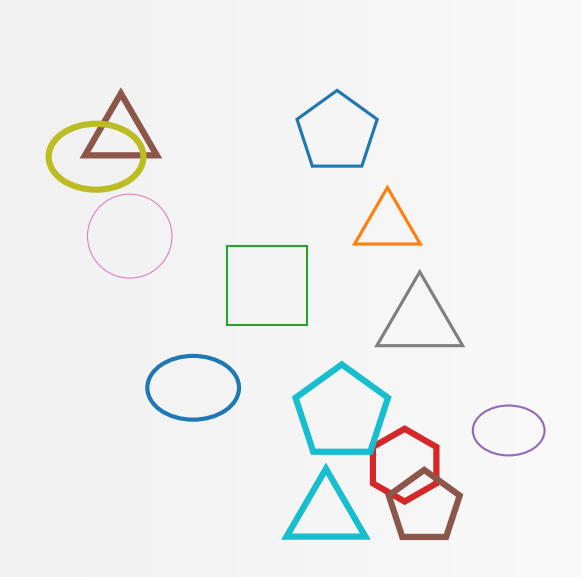[{"shape": "pentagon", "thickness": 1.5, "radius": 0.36, "center": [0.58, 0.77]}, {"shape": "oval", "thickness": 2, "radius": 0.39, "center": [0.332, 0.328]}, {"shape": "triangle", "thickness": 1.5, "radius": 0.33, "center": [0.667, 0.609]}, {"shape": "square", "thickness": 1, "radius": 0.34, "center": [0.46, 0.505]}, {"shape": "hexagon", "thickness": 3, "radius": 0.32, "center": [0.696, 0.194]}, {"shape": "oval", "thickness": 1, "radius": 0.31, "center": [0.875, 0.254]}, {"shape": "pentagon", "thickness": 3, "radius": 0.32, "center": [0.73, 0.121]}, {"shape": "triangle", "thickness": 3, "radius": 0.36, "center": [0.208, 0.766]}, {"shape": "circle", "thickness": 0.5, "radius": 0.36, "center": [0.223, 0.59]}, {"shape": "triangle", "thickness": 1.5, "radius": 0.43, "center": [0.722, 0.443]}, {"shape": "oval", "thickness": 3, "radius": 0.41, "center": [0.165, 0.728]}, {"shape": "pentagon", "thickness": 3, "radius": 0.42, "center": [0.588, 0.285]}, {"shape": "triangle", "thickness": 3, "radius": 0.39, "center": [0.561, 0.109]}]